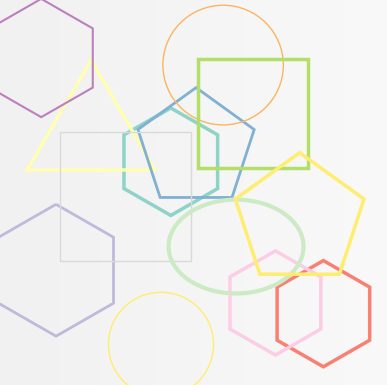[{"shape": "hexagon", "thickness": 2.5, "radius": 0.7, "center": [0.441, 0.58]}, {"shape": "triangle", "thickness": 2.5, "radius": 0.95, "center": [0.235, 0.654]}, {"shape": "hexagon", "thickness": 2, "radius": 0.86, "center": [0.145, 0.298]}, {"shape": "hexagon", "thickness": 2.5, "radius": 0.69, "center": [0.835, 0.185]}, {"shape": "pentagon", "thickness": 2, "radius": 0.79, "center": [0.506, 0.615]}, {"shape": "circle", "thickness": 1, "radius": 0.78, "center": [0.576, 0.831]}, {"shape": "square", "thickness": 2.5, "radius": 0.7, "center": [0.653, 0.705]}, {"shape": "hexagon", "thickness": 2.5, "radius": 0.68, "center": [0.711, 0.213]}, {"shape": "square", "thickness": 1, "radius": 0.84, "center": [0.324, 0.49]}, {"shape": "hexagon", "thickness": 1.5, "radius": 0.77, "center": [0.106, 0.849]}, {"shape": "oval", "thickness": 3, "radius": 0.87, "center": [0.609, 0.36]}, {"shape": "circle", "thickness": 1, "radius": 0.68, "center": [0.415, 0.105]}, {"shape": "pentagon", "thickness": 2.5, "radius": 0.87, "center": [0.773, 0.429]}]